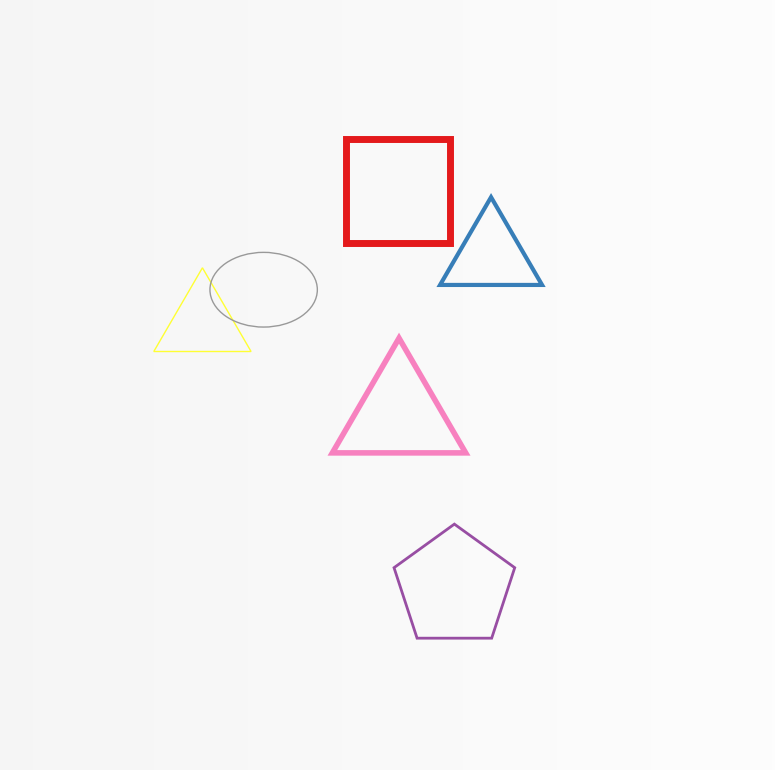[{"shape": "square", "thickness": 2.5, "radius": 0.34, "center": [0.514, 0.752]}, {"shape": "triangle", "thickness": 1.5, "radius": 0.38, "center": [0.634, 0.668]}, {"shape": "pentagon", "thickness": 1, "radius": 0.41, "center": [0.586, 0.237]}, {"shape": "triangle", "thickness": 0.5, "radius": 0.36, "center": [0.261, 0.58]}, {"shape": "triangle", "thickness": 2, "radius": 0.5, "center": [0.515, 0.462]}, {"shape": "oval", "thickness": 0.5, "radius": 0.35, "center": [0.34, 0.624]}]